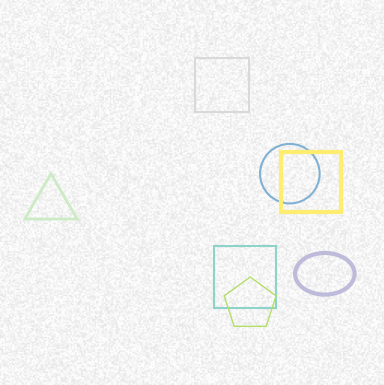[{"shape": "square", "thickness": 1.5, "radius": 0.4, "center": [0.637, 0.279]}, {"shape": "oval", "thickness": 3, "radius": 0.39, "center": [0.844, 0.289]}, {"shape": "circle", "thickness": 1.5, "radius": 0.39, "center": [0.753, 0.549]}, {"shape": "pentagon", "thickness": 1, "radius": 0.35, "center": [0.65, 0.21]}, {"shape": "square", "thickness": 1.5, "radius": 0.35, "center": [0.576, 0.779]}, {"shape": "triangle", "thickness": 2, "radius": 0.39, "center": [0.132, 0.47]}, {"shape": "square", "thickness": 3, "radius": 0.39, "center": [0.808, 0.528]}]